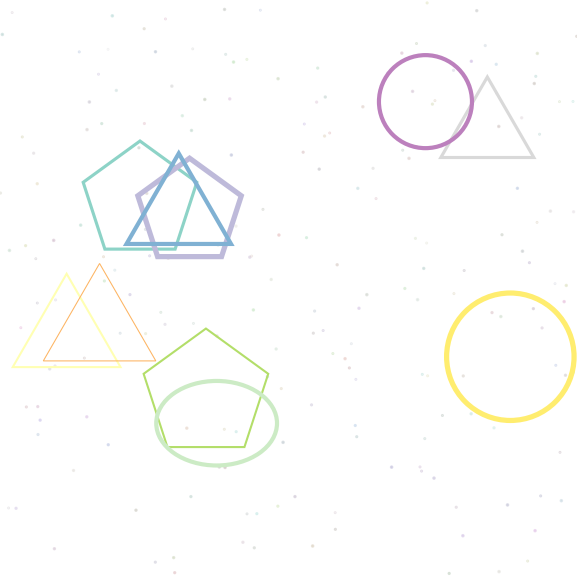[{"shape": "pentagon", "thickness": 1.5, "radius": 0.52, "center": [0.242, 0.651]}, {"shape": "triangle", "thickness": 1, "radius": 0.54, "center": [0.115, 0.417]}, {"shape": "pentagon", "thickness": 2.5, "radius": 0.47, "center": [0.328, 0.631]}, {"shape": "triangle", "thickness": 2, "radius": 0.52, "center": [0.31, 0.629]}, {"shape": "triangle", "thickness": 0.5, "radius": 0.56, "center": [0.172, 0.43]}, {"shape": "pentagon", "thickness": 1, "radius": 0.57, "center": [0.357, 0.317]}, {"shape": "triangle", "thickness": 1.5, "radius": 0.46, "center": [0.844, 0.773]}, {"shape": "circle", "thickness": 2, "radius": 0.4, "center": [0.737, 0.823]}, {"shape": "oval", "thickness": 2, "radius": 0.52, "center": [0.375, 0.266]}, {"shape": "circle", "thickness": 2.5, "radius": 0.55, "center": [0.884, 0.381]}]